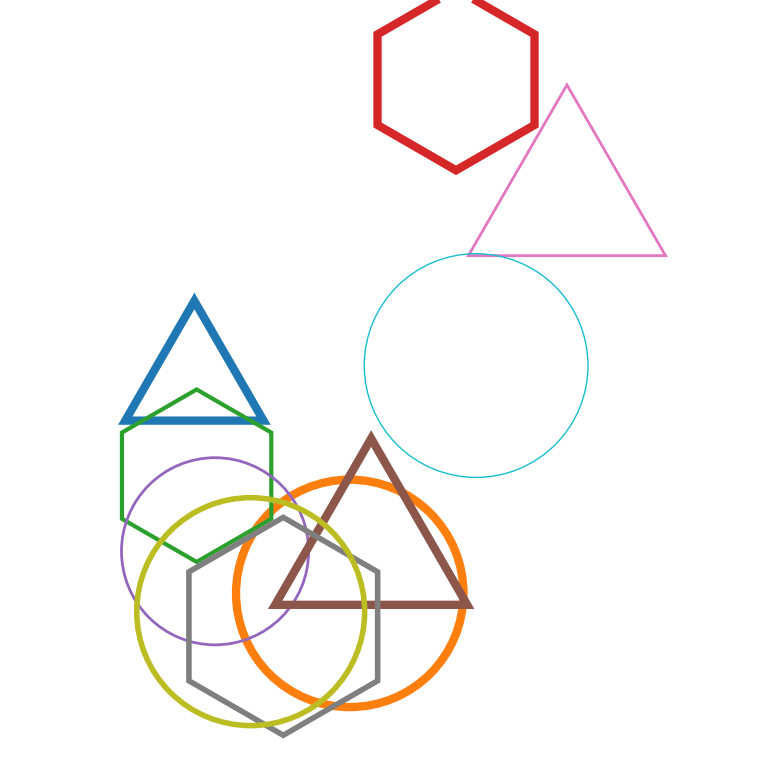[{"shape": "triangle", "thickness": 3, "radius": 0.52, "center": [0.252, 0.506]}, {"shape": "circle", "thickness": 3, "radius": 0.74, "center": [0.454, 0.229]}, {"shape": "hexagon", "thickness": 1.5, "radius": 0.56, "center": [0.255, 0.382]}, {"shape": "hexagon", "thickness": 3, "radius": 0.59, "center": [0.592, 0.897]}, {"shape": "circle", "thickness": 1, "radius": 0.61, "center": [0.279, 0.284]}, {"shape": "triangle", "thickness": 3, "radius": 0.72, "center": [0.482, 0.287]}, {"shape": "triangle", "thickness": 1, "radius": 0.74, "center": [0.736, 0.742]}, {"shape": "hexagon", "thickness": 2, "radius": 0.71, "center": [0.368, 0.187]}, {"shape": "circle", "thickness": 2, "radius": 0.74, "center": [0.326, 0.206]}, {"shape": "circle", "thickness": 0.5, "radius": 0.73, "center": [0.618, 0.525]}]